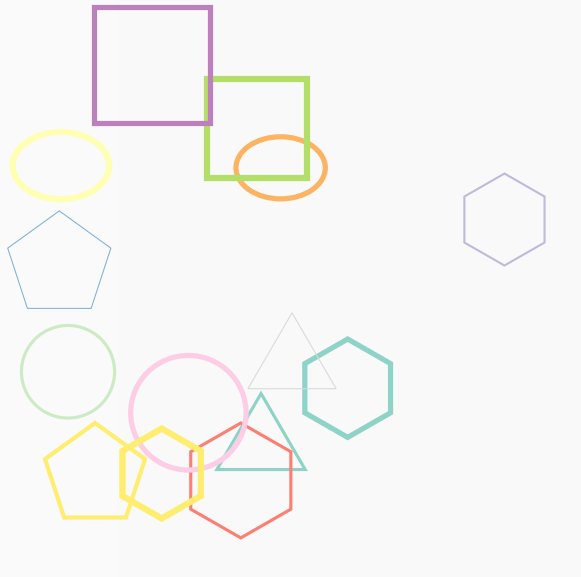[{"shape": "triangle", "thickness": 1.5, "radius": 0.44, "center": [0.449, 0.23]}, {"shape": "hexagon", "thickness": 2.5, "radius": 0.43, "center": [0.598, 0.327]}, {"shape": "oval", "thickness": 3, "radius": 0.42, "center": [0.105, 0.712]}, {"shape": "hexagon", "thickness": 1, "radius": 0.4, "center": [0.868, 0.619]}, {"shape": "hexagon", "thickness": 1.5, "radius": 0.5, "center": [0.414, 0.167]}, {"shape": "pentagon", "thickness": 0.5, "radius": 0.47, "center": [0.102, 0.541]}, {"shape": "oval", "thickness": 2.5, "radius": 0.38, "center": [0.483, 0.709]}, {"shape": "square", "thickness": 3, "radius": 0.43, "center": [0.442, 0.777]}, {"shape": "circle", "thickness": 2.5, "radius": 0.5, "center": [0.324, 0.284]}, {"shape": "triangle", "thickness": 0.5, "radius": 0.44, "center": [0.502, 0.37]}, {"shape": "square", "thickness": 2.5, "radius": 0.5, "center": [0.261, 0.887]}, {"shape": "circle", "thickness": 1.5, "radius": 0.4, "center": [0.117, 0.355]}, {"shape": "pentagon", "thickness": 2, "radius": 0.45, "center": [0.164, 0.176]}, {"shape": "hexagon", "thickness": 3, "radius": 0.39, "center": [0.278, 0.179]}]